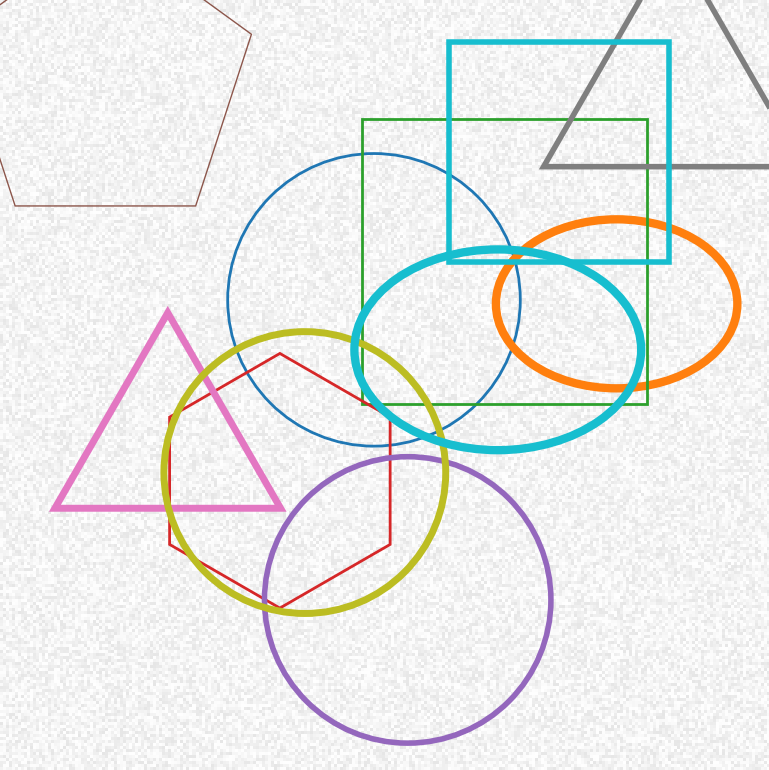[{"shape": "circle", "thickness": 1, "radius": 0.95, "center": [0.486, 0.611]}, {"shape": "oval", "thickness": 3, "radius": 0.78, "center": [0.801, 0.605]}, {"shape": "square", "thickness": 1, "radius": 0.92, "center": [0.656, 0.66]}, {"shape": "hexagon", "thickness": 1, "radius": 0.83, "center": [0.363, 0.376]}, {"shape": "circle", "thickness": 2, "radius": 0.93, "center": [0.529, 0.221]}, {"shape": "pentagon", "thickness": 0.5, "radius": 1.0, "center": [0.137, 0.894]}, {"shape": "triangle", "thickness": 2.5, "radius": 0.85, "center": [0.218, 0.425]}, {"shape": "triangle", "thickness": 2, "radius": 0.98, "center": [0.875, 0.881]}, {"shape": "circle", "thickness": 2.5, "radius": 0.91, "center": [0.396, 0.386]}, {"shape": "oval", "thickness": 3, "radius": 0.93, "center": [0.646, 0.546]}, {"shape": "square", "thickness": 2, "radius": 0.71, "center": [0.726, 0.803]}]